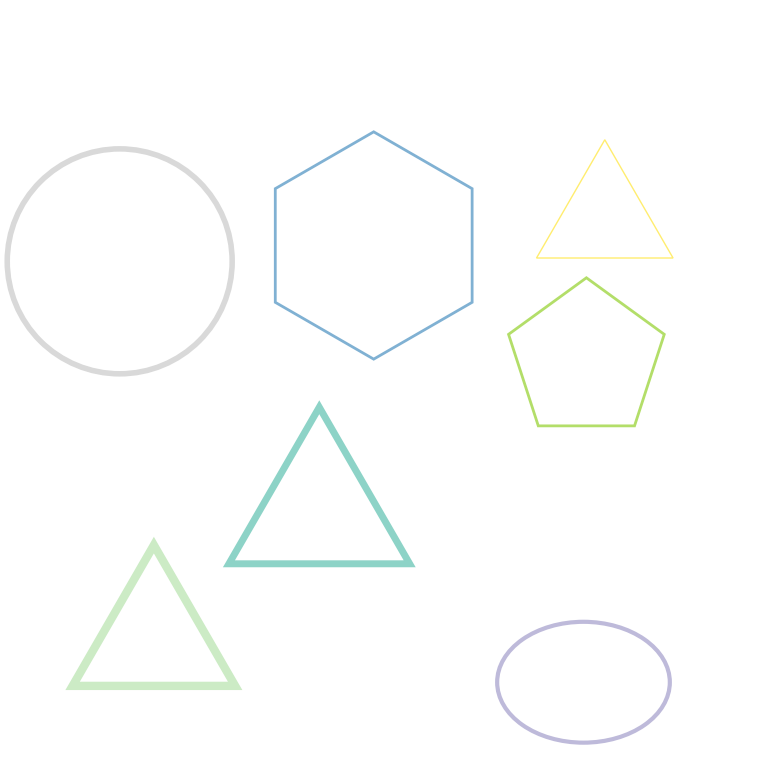[{"shape": "triangle", "thickness": 2.5, "radius": 0.68, "center": [0.415, 0.336]}, {"shape": "oval", "thickness": 1.5, "radius": 0.56, "center": [0.758, 0.114]}, {"shape": "hexagon", "thickness": 1, "radius": 0.74, "center": [0.485, 0.681]}, {"shape": "pentagon", "thickness": 1, "radius": 0.53, "center": [0.762, 0.533]}, {"shape": "circle", "thickness": 2, "radius": 0.73, "center": [0.155, 0.661]}, {"shape": "triangle", "thickness": 3, "radius": 0.61, "center": [0.2, 0.17]}, {"shape": "triangle", "thickness": 0.5, "radius": 0.51, "center": [0.785, 0.716]}]